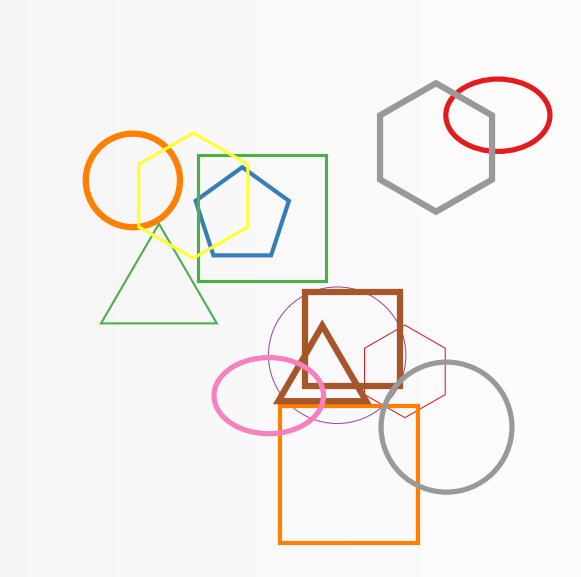[{"shape": "oval", "thickness": 2.5, "radius": 0.45, "center": [0.857, 0.8]}, {"shape": "hexagon", "thickness": 0.5, "radius": 0.4, "center": [0.697, 0.356]}, {"shape": "pentagon", "thickness": 2, "radius": 0.42, "center": [0.417, 0.625]}, {"shape": "square", "thickness": 1.5, "radius": 0.55, "center": [0.451, 0.622]}, {"shape": "triangle", "thickness": 1, "radius": 0.58, "center": [0.273, 0.497]}, {"shape": "circle", "thickness": 0.5, "radius": 0.59, "center": [0.58, 0.384]}, {"shape": "circle", "thickness": 3, "radius": 0.41, "center": [0.229, 0.687]}, {"shape": "square", "thickness": 2, "radius": 0.59, "center": [0.601, 0.177]}, {"shape": "hexagon", "thickness": 1.5, "radius": 0.54, "center": [0.333, 0.66]}, {"shape": "triangle", "thickness": 3, "radius": 0.44, "center": [0.554, 0.348]}, {"shape": "square", "thickness": 3, "radius": 0.41, "center": [0.606, 0.412]}, {"shape": "oval", "thickness": 2.5, "radius": 0.47, "center": [0.462, 0.314]}, {"shape": "circle", "thickness": 2.5, "radius": 0.56, "center": [0.768, 0.26]}, {"shape": "hexagon", "thickness": 3, "radius": 0.56, "center": [0.75, 0.744]}]